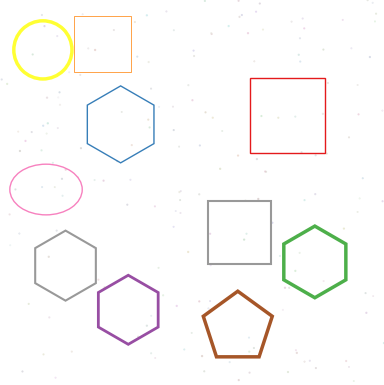[{"shape": "square", "thickness": 1, "radius": 0.49, "center": [0.747, 0.699]}, {"shape": "hexagon", "thickness": 1, "radius": 0.5, "center": [0.313, 0.677]}, {"shape": "hexagon", "thickness": 2.5, "radius": 0.47, "center": [0.818, 0.32]}, {"shape": "hexagon", "thickness": 2, "radius": 0.45, "center": [0.333, 0.195]}, {"shape": "square", "thickness": 0.5, "radius": 0.37, "center": [0.266, 0.887]}, {"shape": "circle", "thickness": 2.5, "radius": 0.38, "center": [0.111, 0.87]}, {"shape": "pentagon", "thickness": 2.5, "radius": 0.47, "center": [0.618, 0.149]}, {"shape": "oval", "thickness": 1, "radius": 0.47, "center": [0.12, 0.508]}, {"shape": "hexagon", "thickness": 1.5, "radius": 0.45, "center": [0.17, 0.31]}, {"shape": "square", "thickness": 1.5, "radius": 0.41, "center": [0.622, 0.396]}]